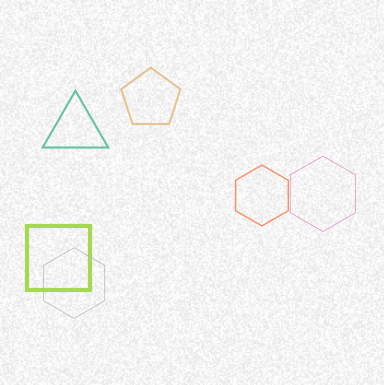[{"shape": "triangle", "thickness": 1.5, "radius": 0.49, "center": [0.196, 0.666]}, {"shape": "hexagon", "thickness": 1, "radius": 0.39, "center": [0.68, 0.492]}, {"shape": "hexagon", "thickness": 0.5, "radius": 0.49, "center": [0.839, 0.497]}, {"shape": "square", "thickness": 3, "radius": 0.41, "center": [0.152, 0.33]}, {"shape": "pentagon", "thickness": 1.5, "radius": 0.4, "center": [0.392, 0.743]}, {"shape": "hexagon", "thickness": 0.5, "radius": 0.46, "center": [0.192, 0.265]}]